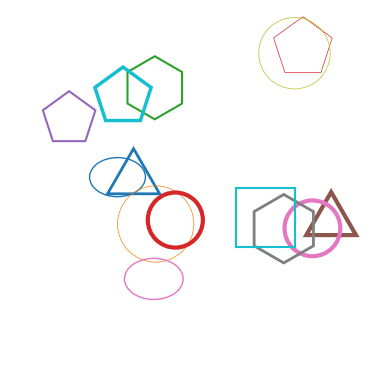[{"shape": "triangle", "thickness": 2, "radius": 0.39, "center": [0.347, 0.536]}, {"shape": "oval", "thickness": 1, "radius": 0.36, "center": [0.305, 0.54]}, {"shape": "circle", "thickness": 0.5, "radius": 0.5, "center": [0.404, 0.418]}, {"shape": "hexagon", "thickness": 1.5, "radius": 0.41, "center": [0.402, 0.772]}, {"shape": "circle", "thickness": 3, "radius": 0.36, "center": [0.455, 0.428]}, {"shape": "pentagon", "thickness": 0.5, "radius": 0.4, "center": [0.787, 0.877]}, {"shape": "pentagon", "thickness": 1.5, "radius": 0.36, "center": [0.18, 0.691]}, {"shape": "triangle", "thickness": 3, "radius": 0.37, "center": [0.86, 0.427]}, {"shape": "circle", "thickness": 3, "radius": 0.36, "center": [0.811, 0.407]}, {"shape": "oval", "thickness": 1, "radius": 0.38, "center": [0.4, 0.276]}, {"shape": "hexagon", "thickness": 2, "radius": 0.44, "center": [0.737, 0.406]}, {"shape": "circle", "thickness": 0.5, "radius": 0.46, "center": [0.765, 0.862]}, {"shape": "pentagon", "thickness": 2.5, "radius": 0.38, "center": [0.32, 0.749]}, {"shape": "square", "thickness": 1.5, "radius": 0.38, "center": [0.691, 0.436]}]